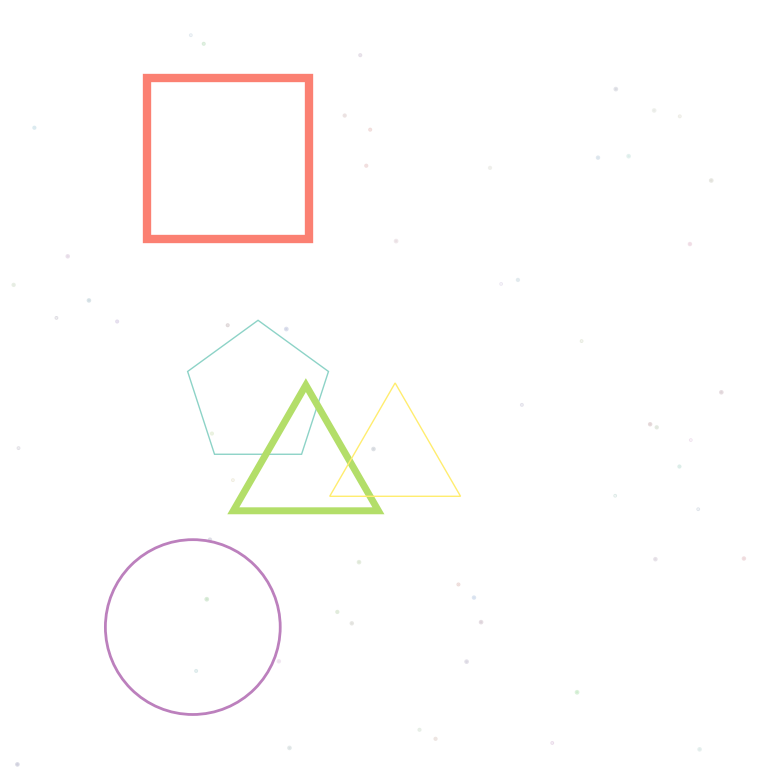[{"shape": "pentagon", "thickness": 0.5, "radius": 0.48, "center": [0.335, 0.488]}, {"shape": "square", "thickness": 3, "radius": 0.52, "center": [0.296, 0.794]}, {"shape": "triangle", "thickness": 2.5, "radius": 0.54, "center": [0.397, 0.391]}, {"shape": "circle", "thickness": 1, "radius": 0.57, "center": [0.25, 0.186]}, {"shape": "triangle", "thickness": 0.5, "radius": 0.49, "center": [0.513, 0.405]}]